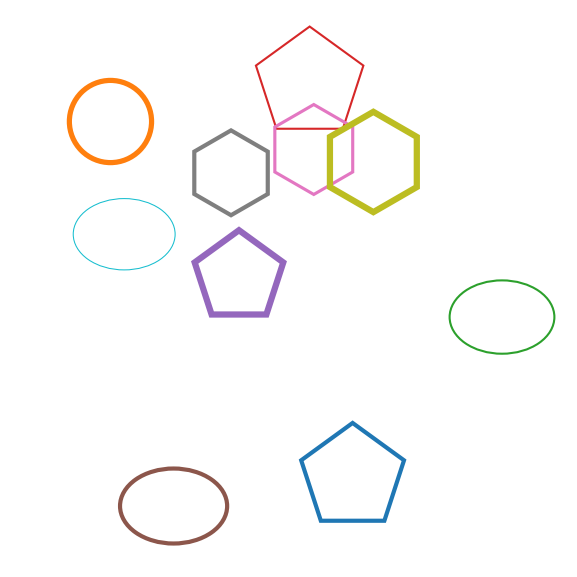[{"shape": "pentagon", "thickness": 2, "radius": 0.47, "center": [0.611, 0.173]}, {"shape": "circle", "thickness": 2.5, "radius": 0.36, "center": [0.191, 0.789]}, {"shape": "oval", "thickness": 1, "radius": 0.45, "center": [0.869, 0.45]}, {"shape": "pentagon", "thickness": 1, "radius": 0.49, "center": [0.536, 0.855]}, {"shape": "pentagon", "thickness": 3, "radius": 0.4, "center": [0.414, 0.52]}, {"shape": "oval", "thickness": 2, "radius": 0.46, "center": [0.301, 0.123]}, {"shape": "hexagon", "thickness": 1.5, "radius": 0.39, "center": [0.543, 0.74]}, {"shape": "hexagon", "thickness": 2, "radius": 0.37, "center": [0.4, 0.7]}, {"shape": "hexagon", "thickness": 3, "radius": 0.43, "center": [0.647, 0.719]}, {"shape": "oval", "thickness": 0.5, "radius": 0.44, "center": [0.215, 0.594]}]